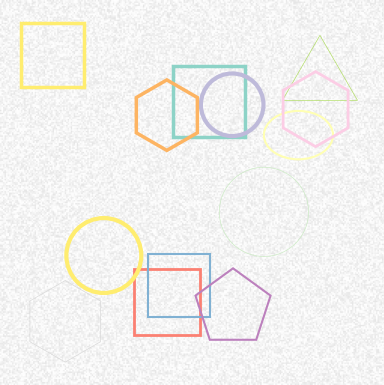[{"shape": "square", "thickness": 2.5, "radius": 0.46, "center": [0.543, 0.737]}, {"shape": "oval", "thickness": 1.5, "radius": 0.45, "center": [0.775, 0.649]}, {"shape": "circle", "thickness": 3, "radius": 0.41, "center": [0.603, 0.728]}, {"shape": "square", "thickness": 2, "radius": 0.43, "center": [0.434, 0.215]}, {"shape": "square", "thickness": 1.5, "radius": 0.4, "center": [0.466, 0.258]}, {"shape": "hexagon", "thickness": 2.5, "radius": 0.46, "center": [0.433, 0.701]}, {"shape": "triangle", "thickness": 0.5, "radius": 0.56, "center": [0.831, 0.796]}, {"shape": "hexagon", "thickness": 2, "radius": 0.49, "center": [0.82, 0.717]}, {"shape": "hexagon", "thickness": 0.5, "radius": 0.53, "center": [0.169, 0.165]}, {"shape": "pentagon", "thickness": 1.5, "radius": 0.51, "center": [0.605, 0.2]}, {"shape": "circle", "thickness": 0.5, "radius": 0.58, "center": [0.686, 0.45]}, {"shape": "square", "thickness": 2.5, "radius": 0.41, "center": [0.137, 0.857]}, {"shape": "circle", "thickness": 3, "radius": 0.49, "center": [0.27, 0.336]}]